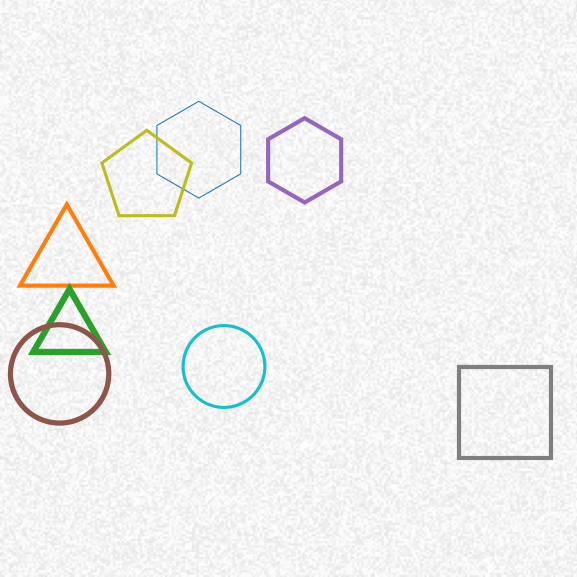[{"shape": "hexagon", "thickness": 0.5, "radius": 0.42, "center": [0.344, 0.74]}, {"shape": "triangle", "thickness": 2, "radius": 0.47, "center": [0.116, 0.551]}, {"shape": "triangle", "thickness": 3, "radius": 0.36, "center": [0.12, 0.426]}, {"shape": "hexagon", "thickness": 2, "radius": 0.37, "center": [0.528, 0.722]}, {"shape": "circle", "thickness": 2.5, "radius": 0.43, "center": [0.103, 0.352]}, {"shape": "square", "thickness": 2, "radius": 0.4, "center": [0.874, 0.285]}, {"shape": "pentagon", "thickness": 1.5, "radius": 0.41, "center": [0.254, 0.692]}, {"shape": "circle", "thickness": 1.5, "radius": 0.35, "center": [0.388, 0.365]}]